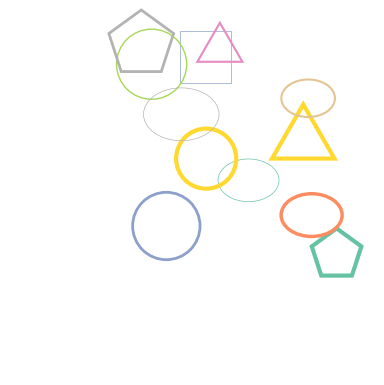[{"shape": "oval", "thickness": 0.5, "radius": 0.4, "center": [0.646, 0.532]}, {"shape": "pentagon", "thickness": 3, "radius": 0.34, "center": [0.874, 0.339]}, {"shape": "oval", "thickness": 2.5, "radius": 0.4, "center": [0.809, 0.441]}, {"shape": "square", "thickness": 0.5, "radius": 0.33, "center": [0.534, 0.852]}, {"shape": "circle", "thickness": 2, "radius": 0.44, "center": [0.432, 0.413]}, {"shape": "triangle", "thickness": 1.5, "radius": 0.34, "center": [0.571, 0.873]}, {"shape": "circle", "thickness": 1, "radius": 0.46, "center": [0.394, 0.833]}, {"shape": "circle", "thickness": 3, "radius": 0.39, "center": [0.535, 0.588]}, {"shape": "triangle", "thickness": 3, "radius": 0.47, "center": [0.788, 0.635]}, {"shape": "oval", "thickness": 1.5, "radius": 0.35, "center": [0.8, 0.745]}, {"shape": "oval", "thickness": 0.5, "radius": 0.49, "center": [0.471, 0.703]}, {"shape": "pentagon", "thickness": 2, "radius": 0.44, "center": [0.367, 0.886]}]